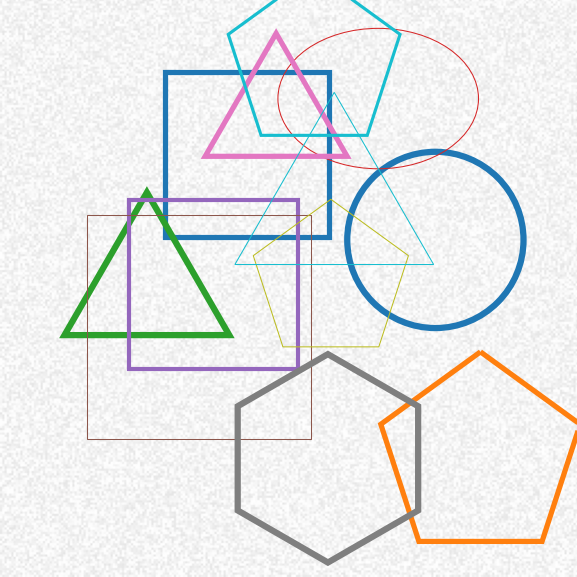[{"shape": "square", "thickness": 2.5, "radius": 0.71, "center": [0.428, 0.732]}, {"shape": "circle", "thickness": 3, "radius": 0.76, "center": [0.754, 0.584]}, {"shape": "pentagon", "thickness": 2.5, "radius": 0.91, "center": [0.832, 0.208]}, {"shape": "triangle", "thickness": 3, "radius": 0.82, "center": [0.254, 0.501]}, {"shape": "oval", "thickness": 0.5, "radius": 0.87, "center": [0.655, 0.828]}, {"shape": "square", "thickness": 2, "radius": 0.73, "center": [0.369, 0.506]}, {"shape": "square", "thickness": 0.5, "radius": 0.97, "center": [0.344, 0.432]}, {"shape": "triangle", "thickness": 2.5, "radius": 0.71, "center": [0.478, 0.799]}, {"shape": "hexagon", "thickness": 3, "radius": 0.9, "center": [0.568, 0.205]}, {"shape": "pentagon", "thickness": 0.5, "radius": 0.71, "center": [0.573, 0.513]}, {"shape": "triangle", "thickness": 0.5, "radius": 0.99, "center": [0.579, 0.64]}, {"shape": "pentagon", "thickness": 1.5, "radius": 0.78, "center": [0.544, 0.891]}]